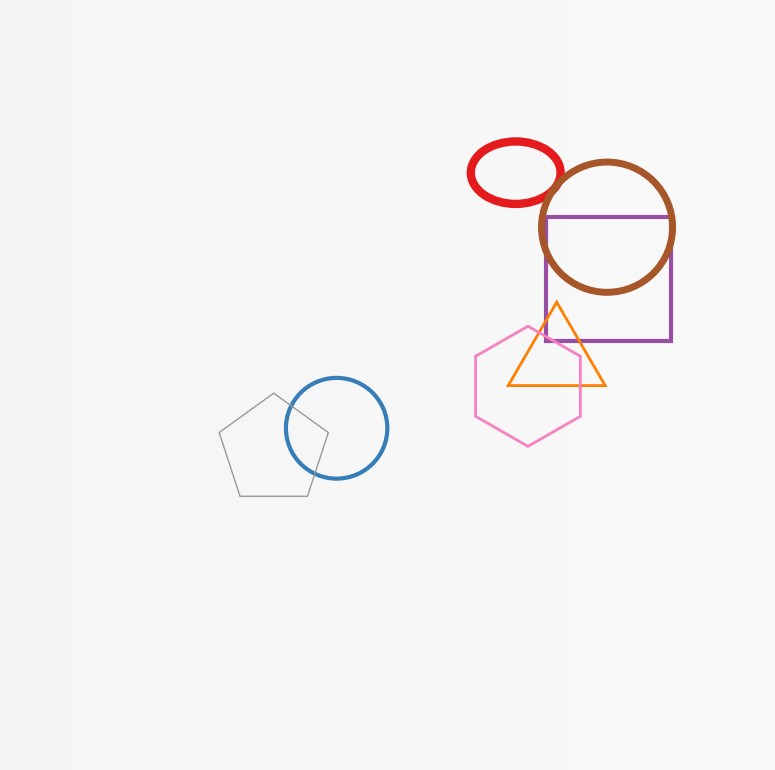[{"shape": "oval", "thickness": 3, "radius": 0.29, "center": [0.665, 0.776]}, {"shape": "circle", "thickness": 1.5, "radius": 0.33, "center": [0.434, 0.444]}, {"shape": "square", "thickness": 1.5, "radius": 0.4, "center": [0.785, 0.638]}, {"shape": "triangle", "thickness": 1, "radius": 0.36, "center": [0.718, 0.535]}, {"shape": "circle", "thickness": 2.5, "radius": 0.42, "center": [0.783, 0.705]}, {"shape": "hexagon", "thickness": 1, "radius": 0.39, "center": [0.681, 0.498]}, {"shape": "pentagon", "thickness": 0.5, "radius": 0.37, "center": [0.353, 0.415]}]